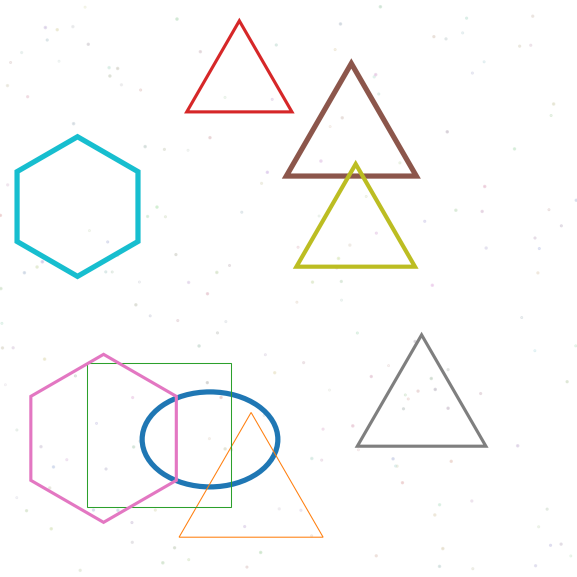[{"shape": "oval", "thickness": 2.5, "radius": 0.59, "center": [0.364, 0.238]}, {"shape": "triangle", "thickness": 0.5, "radius": 0.72, "center": [0.435, 0.141]}, {"shape": "square", "thickness": 0.5, "radius": 0.62, "center": [0.276, 0.246]}, {"shape": "triangle", "thickness": 1.5, "radius": 0.53, "center": [0.414, 0.858]}, {"shape": "triangle", "thickness": 2.5, "radius": 0.65, "center": [0.608, 0.759]}, {"shape": "hexagon", "thickness": 1.5, "radius": 0.73, "center": [0.179, 0.24]}, {"shape": "triangle", "thickness": 1.5, "radius": 0.64, "center": [0.73, 0.291]}, {"shape": "triangle", "thickness": 2, "radius": 0.59, "center": [0.616, 0.597]}, {"shape": "hexagon", "thickness": 2.5, "radius": 0.6, "center": [0.134, 0.641]}]